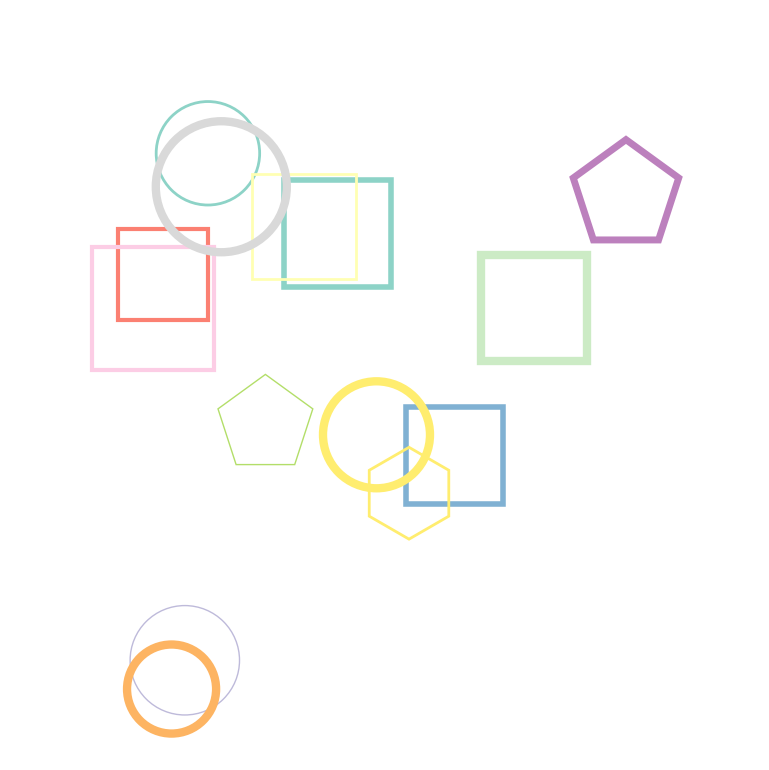[{"shape": "circle", "thickness": 1, "radius": 0.34, "center": [0.27, 0.801]}, {"shape": "square", "thickness": 2, "radius": 0.35, "center": [0.438, 0.697]}, {"shape": "square", "thickness": 1, "radius": 0.34, "center": [0.395, 0.706]}, {"shape": "circle", "thickness": 0.5, "radius": 0.36, "center": [0.24, 0.142]}, {"shape": "square", "thickness": 1.5, "radius": 0.29, "center": [0.212, 0.644]}, {"shape": "square", "thickness": 2, "radius": 0.31, "center": [0.59, 0.409]}, {"shape": "circle", "thickness": 3, "radius": 0.29, "center": [0.223, 0.105]}, {"shape": "pentagon", "thickness": 0.5, "radius": 0.32, "center": [0.345, 0.449]}, {"shape": "square", "thickness": 1.5, "radius": 0.4, "center": [0.199, 0.599]}, {"shape": "circle", "thickness": 3, "radius": 0.43, "center": [0.287, 0.757]}, {"shape": "pentagon", "thickness": 2.5, "radius": 0.36, "center": [0.813, 0.747]}, {"shape": "square", "thickness": 3, "radius": 0.34, "center": [0.693, 0.6]}, {"shape": "hexagon", "thickness": 1, "radius": 0.3, "center": [0.531, 0.359]}, {"shape": "circle", "thickness": 3, "radius": 0.35, "center": [0.489, 0.435]}]